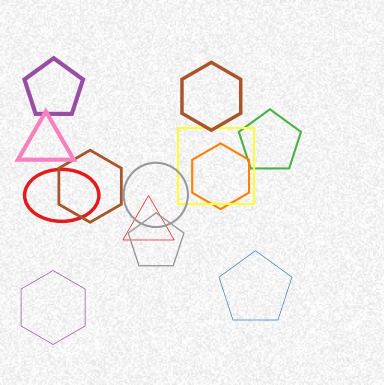[{"shape": "triangle", "thickness": 0.5, "radius": 0.39, "center": [0.386, 0.415]}, {"shape": "oval", "thickness": 2.5, "radius": 0.48, "center": [0.16, 0.493]}, {"shape": "pentagon", "thickness": 0.5, "radius": 0.5, "center": [0.663, 0.249]}, {"shape": "pentagon", "thickness": 1.5, "radius": 0.42, "center": [0.701, 0.631]}, {"shape": "hexagon", "thickness": 0.5, "radius": 0.48, "center": [0.138, 0.201]}, {"shape": "pentagon", "thickness": 3, "radius": 0.4, "center": [0.14, 0.769]}, {"shape": "hexagon", "thickness": 1.5, "radius": 0.43, "center": [0.573, 0.542]}, {"shape": "square", "thickness": 1.5, "radius": 0.49, "center": [0.56, 0.569]}, {"shape": "hexagon", "thickness": 2.5, "radius": 0.44, "center": [0.549, 0.75]}, {"shape": "hexagon", "thickness": 2, "radius": 0.47, "center": [0.234, 0.516]}, {"shape": "triangle", "thickness": 3, "radius": 0.42, "center": [0.119, 0.627]}, {"shape": "circle", "thickness": 1.5, "radius": 0.42, "center": [0.405, 0.494]}, {"shape": "pentagon", "thickness": 1, "radius": 0.38, "center": [0.405, 0.371]}]